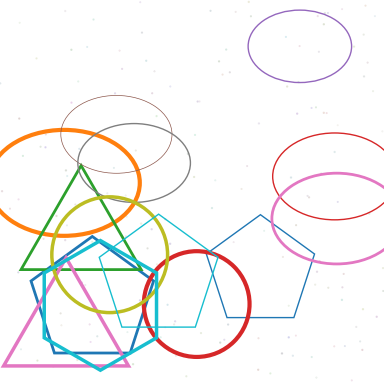[{"shape": "pentagon", "thickness": 1, "radius": 0.74, "center": [0.676, 0.295]}, {"shape": "pentagon", "thickness": 2, "radius": 0.84, "center": [0.24, 0.218]}, {"shape": "oval", "thickness": 3, "radius": 0.98, "center": [0.167, 0.525]}, {"shape": "triangle", "thickness": 2, "radius": 0.9, "center": [0.211, 0.39]}, {"shape": "circle", "thickness": 3, "radius": 0.69, "center": [0.511, 0.21]}, {"shape": "oval", "thickness": 1, "radius": 0.81, "center": [0.869, 0.542]}, {"shape": "oval", "thickness": 1, "radius": 0.67, "center": [0.779, 0.88]}, {"shape": "oval", "thickness": 0.5, "radius": 0.72, "center": [0.302, 0.651]}, {"shape": "oval", "thickness": 2, "radius": 0.84, "center": [0.875, 0.432]}, {"shape": "triangle", "thickness": 2.5, "radius": 0.94, "center": [0.172, 0.143]}, {"shape": "oval", "thickness": 1, "radius": 0.73, "center": [0.348, 0.577]}, {"shape": "circle", "thickness": 2.5, "radius": 0.75, "center": [0.285, 0.338]}, {"shape": "pentagon", "thickness": 1, "radius": 0.81, "center": [0.412, 0.282]}, {"shape": "hexagon", "thickness": 2.5, "radius": 0.84, "center": [0.261, 0.207]}]